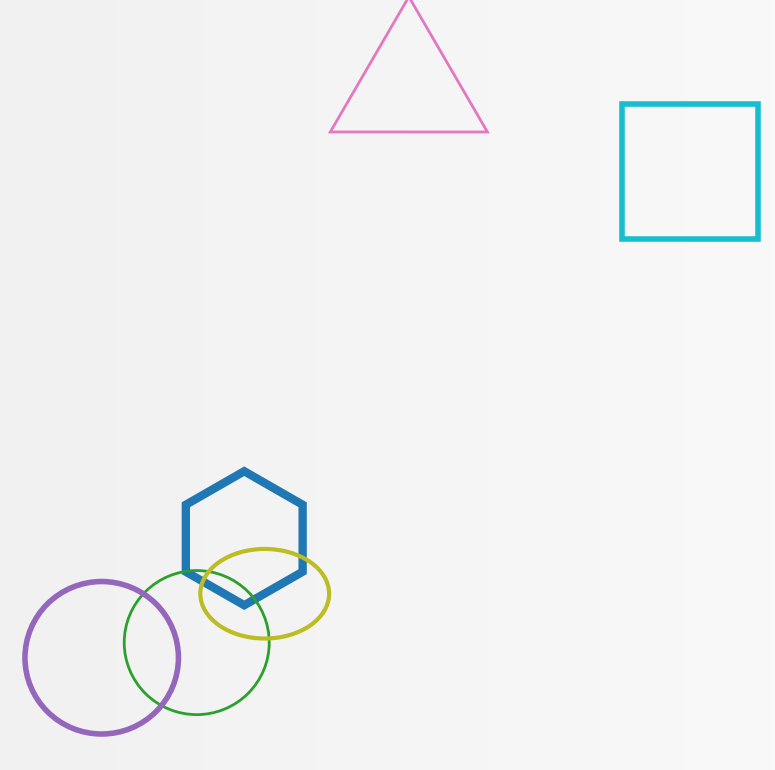[{"shape": "hexagon", "thickness": 3, "radius": 0.44, "center": [0.315, 0.301]}, {"shape": "circle", "thickness": 1, "radius": 0.47, "center": [0.254, 0.165]}, {"shape": "circle", "thickness": 2, "radius": 0.5, "center": [0.131, 0.146]}, {"shape": "triangle", "thickness": 1, "radius": 0.59, "center": [0.528, 0.887]}, {"shape": "oval", "thickness": 1.5, "radius": 0.42, "center": [0.342, 0.229]}, {"shape": "square", "thickness": 2, "radius": 0.44, "center": [0.891, 0.777]}]